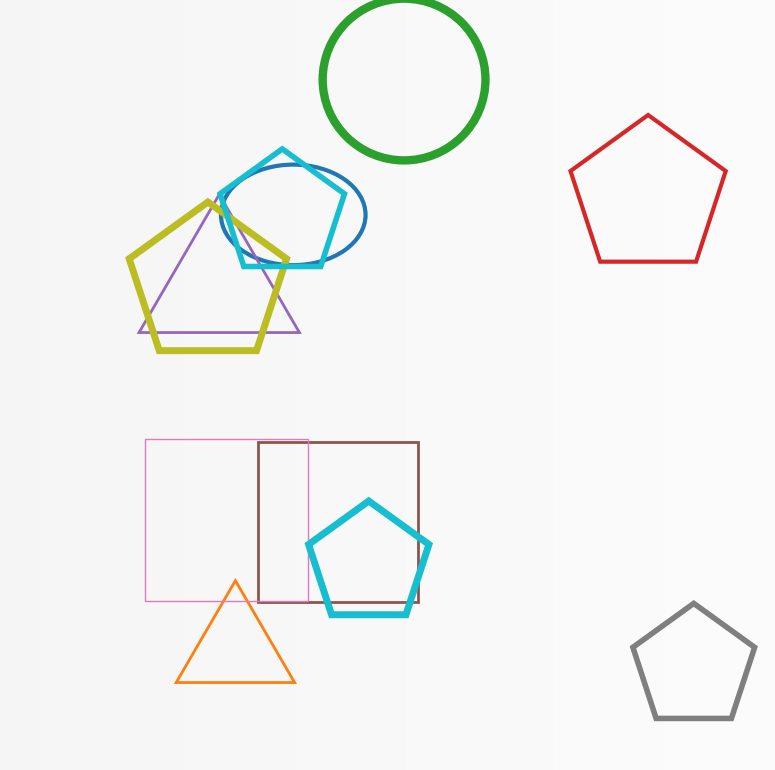[{"shape": "oval", "thickness": 1.5, "radius": 0.47, "center": [0.378, 0.721]}, {"shape": "triangle", "thickness": 1, "radius": 0.44, "center": [0.304, 0.158]}, {"shape": "circle", "thickness": 3, "radius": 0.53, "center": [0.521, 0.897]}, {"shape": "pentagon", "thickness": 1.5, "radius": 0.53, "center": [0.836, 0.745]}, {"shape": "triangle", "thickness": 1, "radius": 0.6, "center": [0.283, 0.628]}, {"shape": "square", "thickness": 1, "radius": 0.52, "center": [0.436, 0.322]}, {"shape": "square", "thickness": 0.5, "radius": 0.53, "center": [0.292, 0.325]}, {"shape": "pentagon", "thickness": 2, "radius": 0.41, "center": [0.895, 0.134]}, {"shape": "pentagon", "thickness": 2.5, "radius": 0.53, "center": [0.268, 0.631]}, {"shape": "pentagon", "thickness": 2, "radius": 0.42, "center": [0.364, 0.722]}, {"shape": "pentagon", "thickness": 2.5, "radius": 0.41, "center": [0.476, 0.268]}]